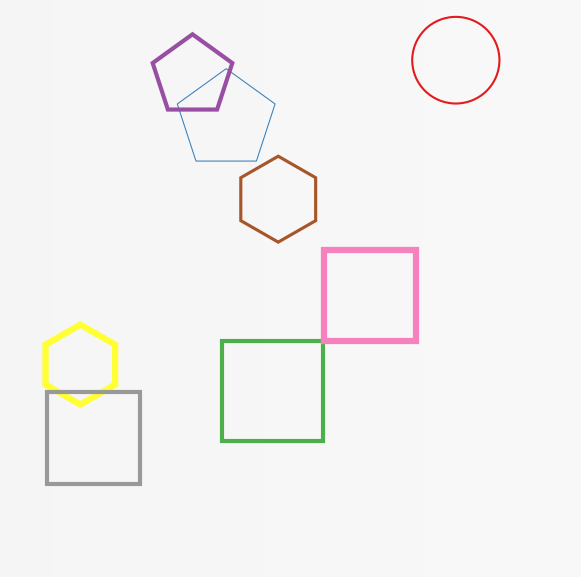[{"shape": "circle", "thickness": 1, "radius": 0.38, "center": [0.784, 0.895]}, {"shape": "pentagon", "thickness": 0.5, "radius": 0.44, "center": [0.389, 0.792]}, {"shape": "square", "thickness": 2, "radius": 0.43, "center": [0.469, 0.322]}, {"shape": "pentagon", "thickness": 2, "radius": 0.36, "center": [0.331, 0.868]}, {"shape": "hexagon", "thickness": 3, "radius": 0.35, "center": [0.138, 0.368]}, {"shape": "hexagon", "thickness": 1.5, "radius": 0.37, "center": [0.479, 0.654]}, {"shape": "square", "thickness": 3, "radius": 0.39, "center": [0.637, 0.487]}, {"shape": "square", "thickness": 2, "radius": 0.4, "center": [0.16, 0.24]}]